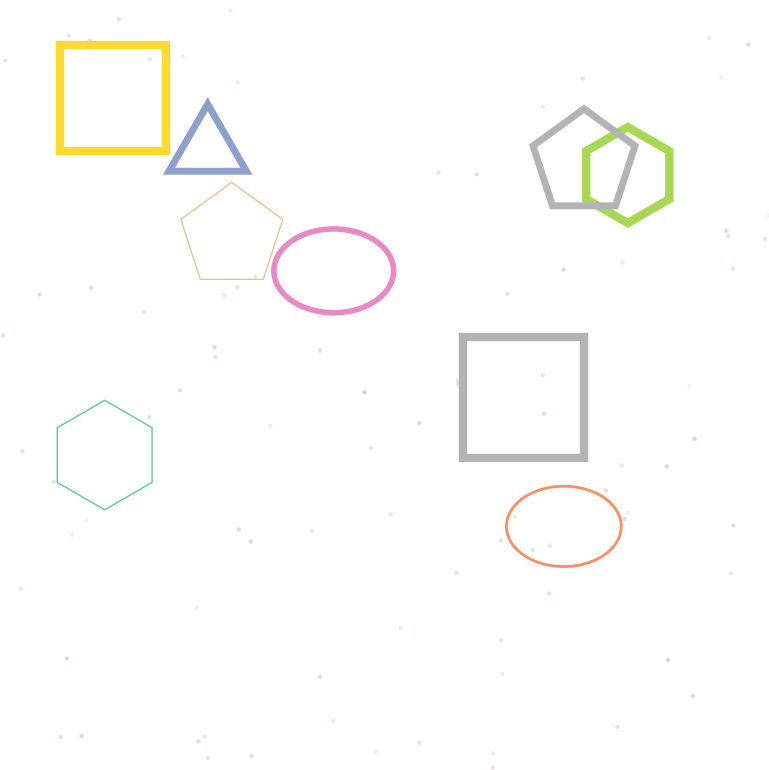[{"shape": "hexagon", "thickness": 0.5, "radius": 0.36, "center": [0.136, 0.409]}, {"shape": "oval", "thickness": 1, "radius": 0.37, "center": [0.732, 0.316]}, {"shape": "triangle", "thickness": 2.5, "radius": 0.29, "center": [0.27, 0.807]}, {"shape": "oval", "thickness": 2, "radius": 0.39, "center": [0.433, 0.648]}, {"shape": "hexagon", "thickness": 3, "radius": 0.31, "center": [0.815, 0.773]}, {"shape": "square", "thickness": 3, "radius": 0.34, "center": [0.146, 0.873]}, {"shape": "pentagon", "thickness": 0.5, "radius": 0.35, "center": [0.301, 0.694]}, {"shape": "square", "thickness": 3, "radius": 0.39, "center": [0.68, 0.484]}, {"shape": "pentagon", "thickness": 2.5, "radius": 0.35, "center": [0.758, 0.789]}]